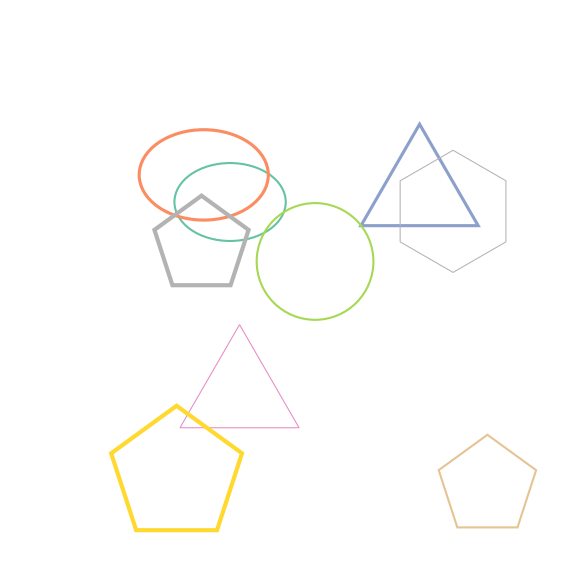[{"shape": "oval", "thickness": 1, "radius": 0.48, "center": [0.398, 0.649]}, {"shape": "oval", "thickness": 1.5, "radius": 0.56, "center": [0.353, 0.696]}, {"shape": "triangle", "thickness": 1.5, "radius": 0.59, "center": [0.727, 0.667]}, {"shape": "triangle", "thickness": 0.5, "radius": 0.6, "center": [0.415, 0.318]}, {"shape": "circle", "thickness": 1, "radius": 0.51, "center": [0.546, 0.546]}, {"shape": "pentagon", "thickness": 2, "radius": 0.6, "center": [0.306, 0.177]}, {"shape": "pentagon", "thickness": 1, "radius": 0.44, "center": [0.844, 0.158]}, {"shape": "hexagon", "thickness": 0.5, "radius": 0.53, "center": [0.784, 0.633]}, {"shape": "pentagon", "thickness": 2, "radius": 0.43, "center": [0.349, 0.575]}]